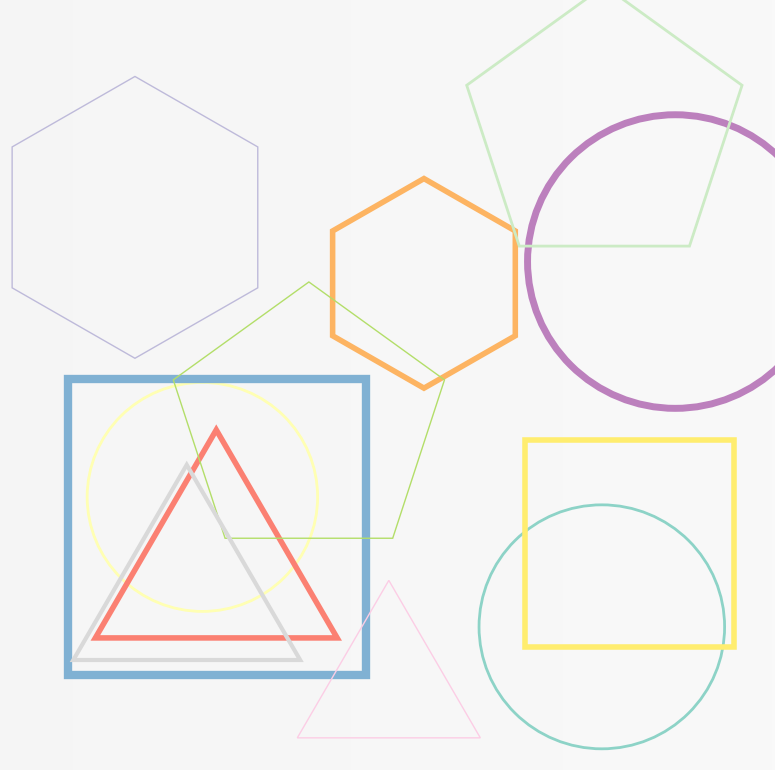[{"shape": "circle", "thickness": 1, "radius": 0.79, "center": [0.777, 0.186]}, {"shape": "circle", "thickness": 1, "radius": 0.74, "center": [0.261, 0.355]}, {"shape": "hexagon", "thickness": 0.5, "radius": 0.91, "center": [0.174, 0.718]}, {"shape": "triangle", "thickness": 2, "radius": 0.9, "center": [0.279, 0.262]}, {"shape": "square", "thickness": 3, "radius": 0.96, "center": [0.281, 0.316]}, {"shape": "hexagon", "thickness": 2, "radius": 0.68, "center": [0.547, 0.632]}, {"shape": "pentagon", "thickness": 0.5, "radius": 0.92, "center": [0.399, 0.45]}, {"shape": "triangle", "thickness": 0.5, "radius": 0.68, "center": [0.502, 0.11]}, {"shape": "triangle", "thickness": 1.5, "radius": 0.84, "center": [0.241, 0.227]}, {"shape": "circle", "thickness": 2.5, "radius": 0.95, "center": [0.871, 0.66]}, {"shape": "pentagon", "thickness": 1, "radius": 0.93, "center": [0.78, 0.832]}, {"shape": "square", "thickness": 2, "radius": 0.67, "center": [0.812, 0.294]}]